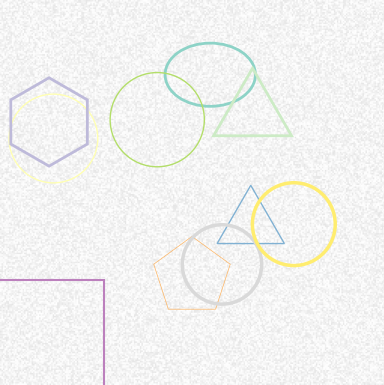[{"shape": "oval", "thickness": 2, "radius": 0.59, "center": [0.546, 0.806]}, {"shape": "circle", "thickness": 1, "radius": 0.58, "center": [0.139, 0.64]}, {"shape": "hexagon", "thickness": 2, "radius": 0.57, "center": [0.127, 0.683]}, {"shape": "triangle", "thickness": 1, "radius": 0.5, "center": [0.651, 0.418]}, {"shape": "pentagon", "thickness": 0.5, "radius": 0.52, "center": [0.499, 0.281]}, {"shape": "circle", "thickness": 1, "radius": 0.61, "center": [0.408, 0.689]}, {"shape": "circle", "thickness": 2.5, "radius": 0.52, "center": [0.577, 0.313]}, {"shape": "square", "thickness": 1.5, "radius": 0.72, "center": [0.126, 0.128]}, {"shape": "triangle", "thickness": 2, "radius": 0.58, "center": [0.656, 0.706]}, {"shape": "circle", "thickness": 2.5, "radius": 0.54, "center": [0.763, 0.418]}]